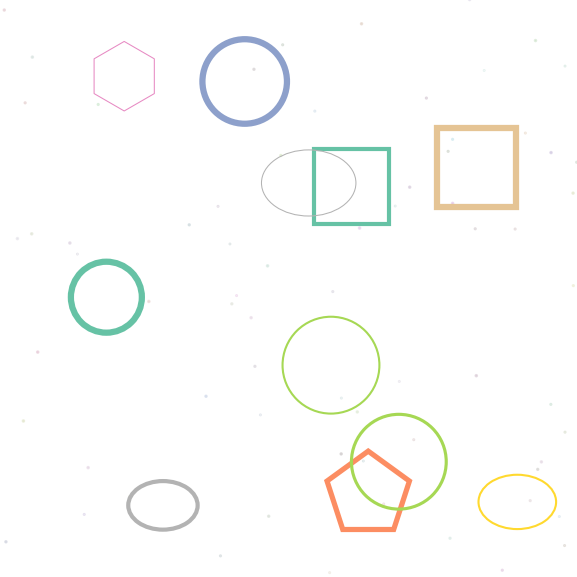[{"shape": "circle", "thickness": 3, "radius": 0.31, "center": [0.184, 0.485]}, {"shape": "square", "thickness": 2, "radius": 0.33, "center": [0.609, 0.676]}, {"shape": "pentagon", "thickness": 2.5, "radius": 0.38, "center": [0.638, 0.143]}, {"shape": "circle", "thickness": 3, "radius": 0.37, "center": [0.424, 0.858]}, {"shape": "hexagon", "thickness": 0.5, "radius": 0.3, "center": [0.215, 0.867]}, {"shape": "circle", "thickness": 1, "radius": 0.42, "center": [0.573, 0.367]}, {"shape": "circle", "thickness": 1.5, "radius": 0.41, "center": [0.691, 0.2]}, {"shape": "oval", "thickness": 1, "radius": 0.34, "center": [0.896, 0.13]}, {"shape": "square", "thickness": 3, "radius": 0.34, "center": [0.825, 0.71]}, {"shape": "oval", "thickness": 0.5, "radius": 0.41, "center": [0.535, 0.682]}, {"shape": "oval", "thickness": 2, "radius": 0.3, "center": [0.282, 0.124]}]